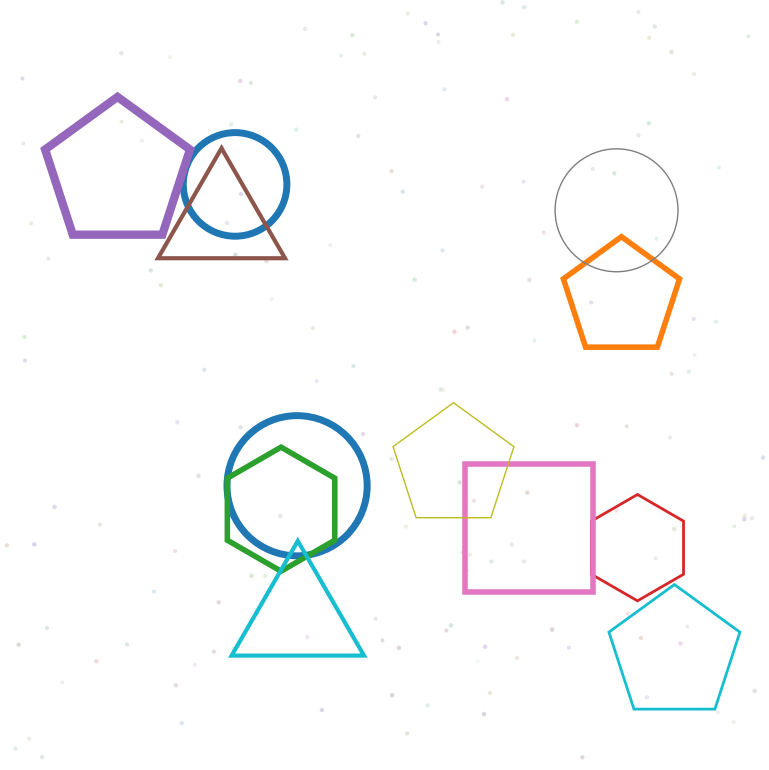[{"shape": "circle", "thickness": 2.5, "radius": 0.46, "center": [0.386, 0.369]}, {"shape": "circle", "thickness": 2.5, "radius": 0.34, "center": [0.305, 0.761]}, {"shape": "pentagon", "thickness": 2, "radius": 0.4, "center": [0.807, 0.613]}, {"shape": "hexagon", "thickness": 2, "radius": 0.4, "center": [0.365, 0.339]}, {"shape": "hexagon", "thickness": 1, "radius": 0.35, "center": [0.828, 0.289]}, {"shape": "pentagon", "thickness": 3, "radius": 0.49, "center": [0.153, 0.775]}, {"shape": "triangle", "thickness": 1.5, "radius": 0.48, "center": [0.288, 0.712]}, {"shape": "square", "thickness": 2, "radius": 0.42, "center": [0.687, 0.314]}, {"shape": "circle", "thickness": 0.5, "radius": 0.4, "center": [0.801, 0.727]}, {"shape": "pentagon", "thickness": 0.5, "radius": 0.41, "center": [0.589, 0.394]}, {"shape": "pentagon", "thickness": 1, "radius": 0.45, "center": [0.876, 0.151]}, {"shape": "triangle", "thickness": 1.5, "radius": 0.5, "center": [0.387, 0.198]}]